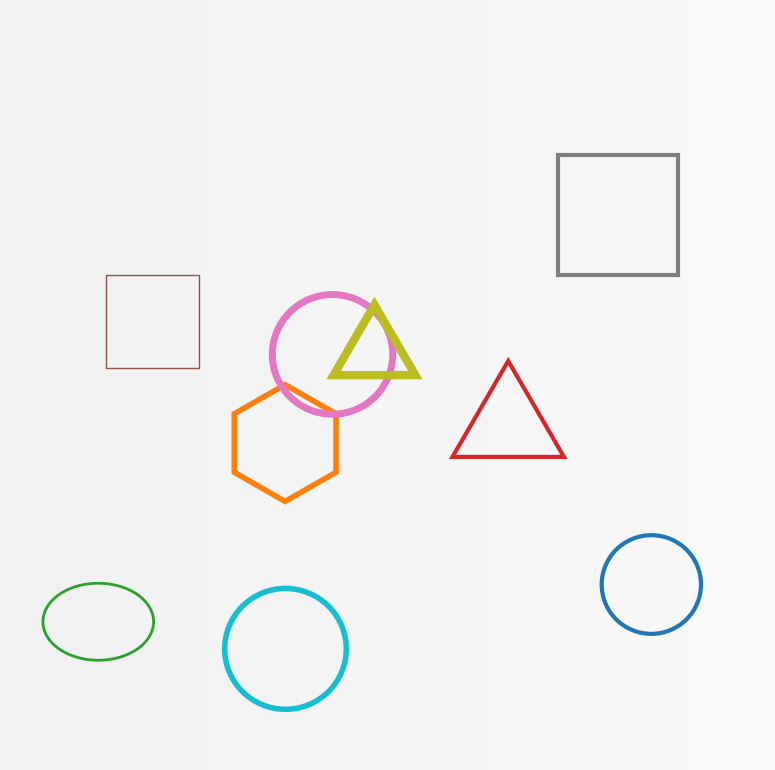[{"shape": "circle", "thickness": 1.5, "radius": 0.32, "center": [0.84, 0.241]}, {"shape": "hexagon", "thickness": 2, "radius": 0.38, "center": [0.368, 0.425]}, {"shape": "oval", "thickness": 1, "radius": 0.36, "center": [0.127, 0.193]}, {"shape": "triangle", "thickness": 1.5, "radius": 0.42, "center": [0.656, 0.448]}, {"shape": "square", "thickness": 0.5, "radius": 0.3, "center": [0.197, 0.582]}, {"shape": "circle", "thickness": 2.5, "radius": 0.39, "center": [0.429, 0.54]}, {"shape": "square", "thickness": 1.5, "radius": 0.39, "center": [0.798, 0.721]}, {"shape": "triangle", "thickness": 3, "radius": 0.3, "center": [0.483, 0.543]}, {"shape": "circle", "thickness": 2, "radius": 0.39, "center": [0.368, 0.157]}]